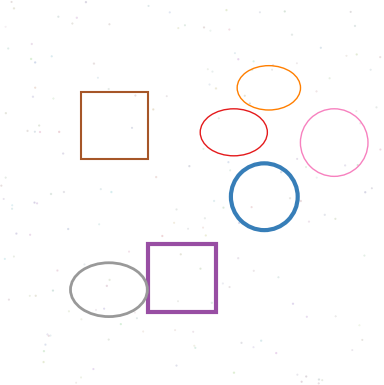[{"shape": "oval", "thickness": 1, "radius": 0.44, "center": [0.607, 0.656]}, {"shape": "circle", "thickness": 3, "radius": 0.43, "center": [0.686, 0.489]}, {"shape": "square", "thickness": 3, "radius": 0.44, "center": [0.474, 0.277]}, {"shape": "oval", "thickness": 1, "radius": 0.41, "center": [0.698, 0.772]}, {"shape": "square", "thickness": 1.5, "radius": 0.43, "center": [0.297, 0.673]}, {"shape": "circle", "thickness": 1, "radius": 0.44, "center": [0.868, 0.63]}, {"shape": "oval", "thickness": 2, "radius": 0.5, "center": [0.283, 0.248]}]